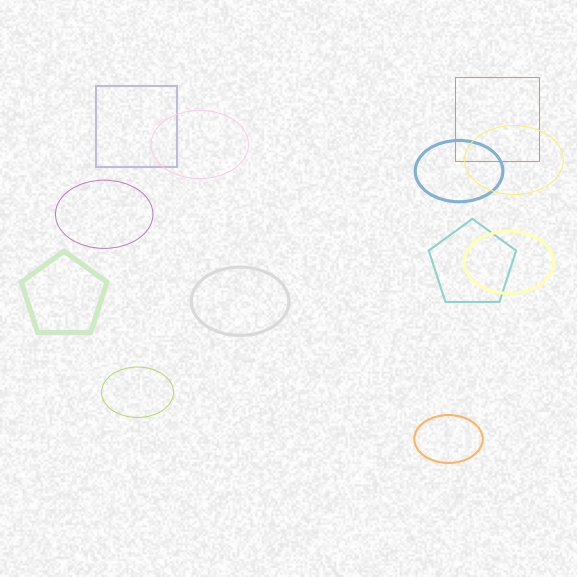[{"shape": "pentagon", "thickness": 1, "radius": 0.4, "center": [0.818, 0.541]}, {"shape": "oval", "thickness": 1.5, "radius": 0.39, "center": [0.882, 0.545]}, {"shape": "square", "thickness": 1, "radius": 0.35, "center": [0.237, 0.78]}, {"shape": "square", "thickness": 0.5, "radius": 0.37, "center": [0.861, 0.793]}, {"shape": "oval", "thickness": 1.5, "radius": 0.38, "center": [0.795, 0.703]}, {"shape": "oval", "thickness": 1, "radius": 0.3, "center": [0.777, 0.239]}, {"shape": "oval", "thickness": 0.5, "radius": 0.31, "center": [0.238, 0.32]}, {"shape": "oval", "thickness": 0.5, "radius": 0.42, "center": [0.346, 0.749]}, {"shape": "oval", "thickness": 1.5, "radius": 0.42, "center": [0.416, 0.477]}, {"shape": "oval", "thickness": 0.5, "radius": 0.42, "center": [0.18, 0.628]}, {"shape": "pentagon", "thickness": 2.5, "radius": 0.39, "center": [0.111, 0.486]}, {"shape": "oval", "thickness": 0.5, "radius": 0.43, "center": [0.89, 0.722]}]